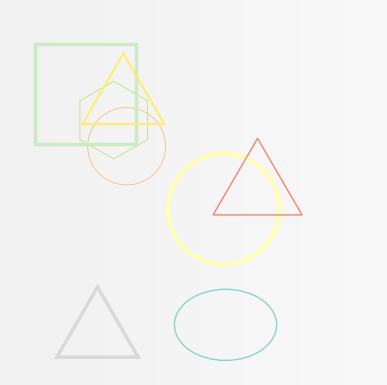[{"shape": "oval", "thickness": 1, "radius": 0.66, "center": [0.582, 0.156]}, {"shape": "circle", "thickness": 3, "radius": 0.72, "center": [0.577, 0.457]}, {"shape": "triangle", "thickness": 1, "radius": 0.66, "center": [0.665, 0.508]}, {"shape": "circle", "thickness": 0.5, "radius": 0.5, "center": [0.327, 0.62]}, {"shape": "hexagon", "thickness": 0.5, "radius": 0.5, "center": [0.294, 0.688]}, {"shape": "triangle", "thickness": 2.5, "radius": 0.61, "center": [0.252, 0.133]}, {"shape": "square", "thickness": 2.5, "radius": 0.65, "center": [0.22, 0.756]}, {"shape": "triangle", "thickness": 1.5, "radius": 0.61, "center": [0.318, 0.739]}]